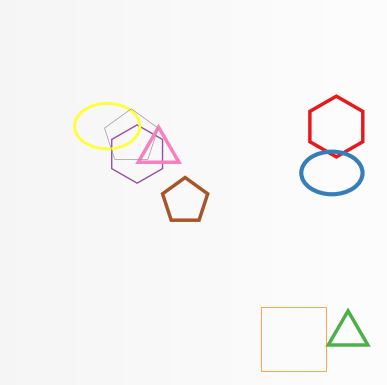[{"shape": "hexagon", "thickness": 2.5, "radius": 0.39, "center": [0.868, 0.671]}, {"shape": "oval", "thickness": 3, "radius": 0.4, "center": [0.857, 0.551]}, {"shape": "triangle", "thickness": 2.5, "radius": 0.29, "center": [0.898, 0.133]}, {"shape": "hexagon", "thickness": 1, "radius": 0.38, "center": [0.354, 0.6]}, {"shape": "square", "thickness": 0.5, "radius": 0.42, "center": [0.756, 0.12]}, {"shape": "oval", "thickness": 2, "radius": 0.42, "center": [0.277, 0.672]}, {"shape": "pentagon", "thickness": 2.5, "radius": 0.31, "center": [0.478, 0.478]}, {"shape": "triangle", "thickness": 2.5, "radius": 0.3, "center": [0.409, 0.609]}, {"shape": "pentagon", "thickness": 0.5, "radius": 0.36, "center": [0.339, 0.645]}]